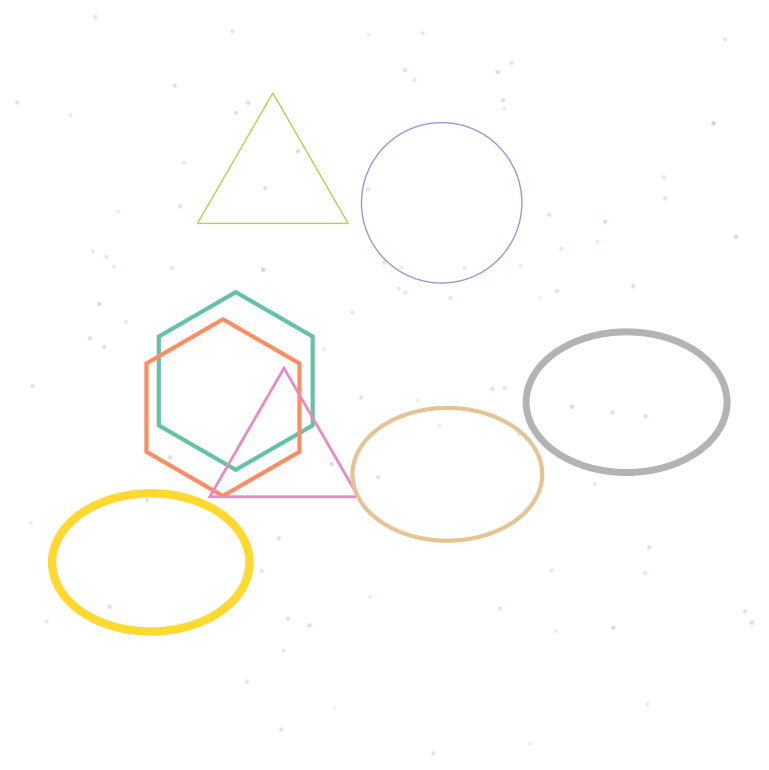[{"shape": "hexagon", "thickness": 1.5, "radius": 0.58, "center": [0.306, 0.505]}, {"shape": "hexagon", "thickness": 1.5, "radius": 0.57, "center": [0.29, 0.471]}, {"shape": "circle", "thickness": 0.5, "radius": 0.52, "center": [0.574, 0.737]}, {"shape": "triangle", "thickness": 1, "radius": 0.56, "center": [0.369, 0.411]}, {"shape": "triangle", "thickness": 0.5, "radius": 0.56, "center": [0.354, 0.766]}, {"shape": "oval", "thickness": 3, "radius": 0.64, "center": [0.196, 0.27]}, {"shape": "oval", "thickness": 1.5, "radius": 0.62, "center": [0.581, 0.384]}, {"shape": "oval", "thickness": 2.5, "radius": 0.65, "center": [0.814, 0.478]}]